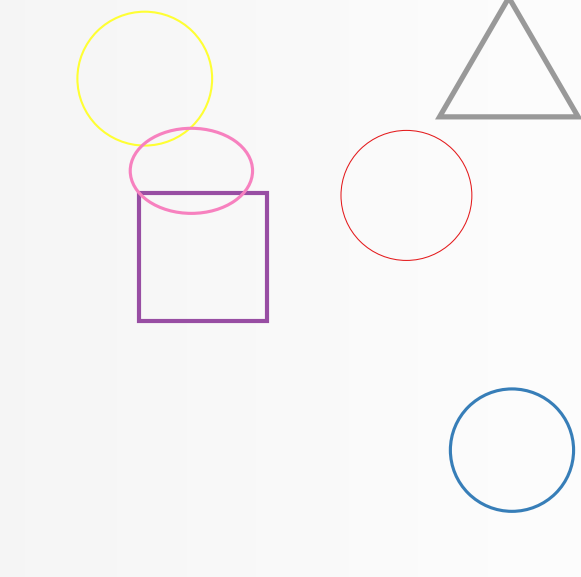[{"shape": "circle", "thickness": 0.5, "radius": 0.56, "center": [0.699, 0.661]}, {"shape": "circle", "thickness": 1.5, "radius": 0.53, "center": [0.881, 0.22]}, {"shape": "square", "thickness": 2, "radius": 0.55, "center": [0.349, 0.555]}, {"shape": "circle", "thickness": 1, "radius": 0.58, "center": [0.249, 0.863]}, {"shape": "oval", "thickness": 1.5, "radius": 0.53, "center": [0.329, 0.703]}, {"shape": "triangle", "thickness": 2.5, "radius": 0.69, "center": [0.875, 0.866]}]